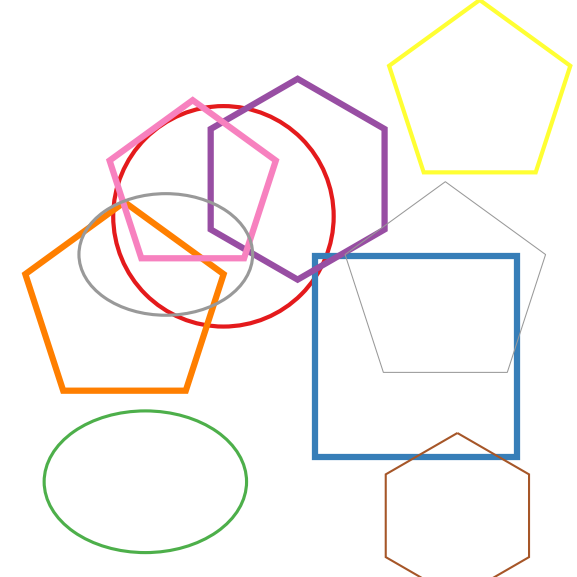[{"shape": "circle", "thickness": 2, "radius": 0.95, "center": [0.387, 0.625]}, {"shape": "square", "thickness": 3, "radius": 0.87, "center": [0.72, 0.382]}, {"shape": "oval", "thickness": 1.5, "radius": 0.88, "center": [0.252, 0.165]}, {"shape": "hexagon", "thickness": 3, "radius": 0.87, "center": [0.515, 0.689]}, {"shape": "pentagon", "thickness": 3, "radius": 0.9, "center": [0.216, 0.469]}, {"shape": "pentagon", "thickness": 2, "radius": 0.82, "center": [0.831, 0.834]}, {"shape": "hexagon", "thickness": 1, "radius": 0.72, "center": [0.792, 0.106]}, {"shape": "pentagon", "thickness": 3, "radius": 0.76, "center": [0.334, 0.674]}, {"shape": "oval", "thickness": 1.5, "radius": 0.75, "center": [0.287, 0.559]}, {"shape": "pentagon", "thickness": 0.5, "radius": 0.91, "center": [0.771, 0.502]}]